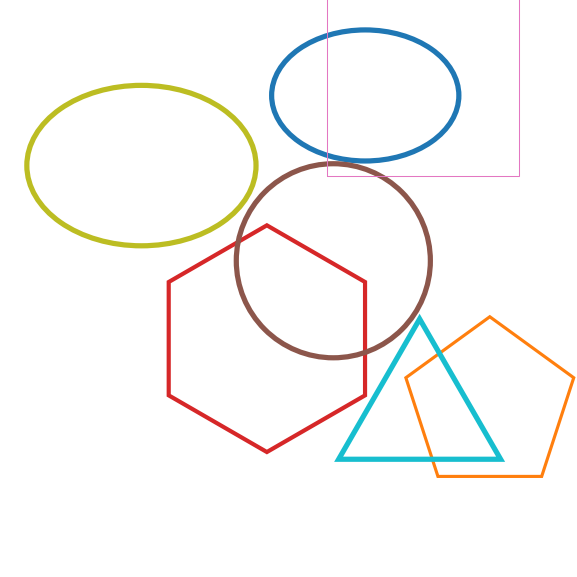[{"shape": "oval", "thickness": 2.5, "radius": 0.81, "center": [0.632, 0.834]}, {"shape": "pentagon", "thickness": 1.5, "radius": 0.76, "center": [0.848, 0.298]}, {"shape": "hexagon", "thickness": 2, "radius": 0.98, "center": [0.462, 0.413]}, {"shape": "circle", "thickness": 2.5, "radius": 0.84, "center": [0.577, 0.548]}, {"shape": "square", "thickness": 0.5, "radius": 0.83, "center": [0.733, 0.861]}, {"shape": "oval", "thickness": 2.5, "radius": 0.99, "center": [0.245, 0.712]}, {"shape": "triangle", "thickness": 2.5, "radius": 0.81, "center": [0.727, 0.285]}]